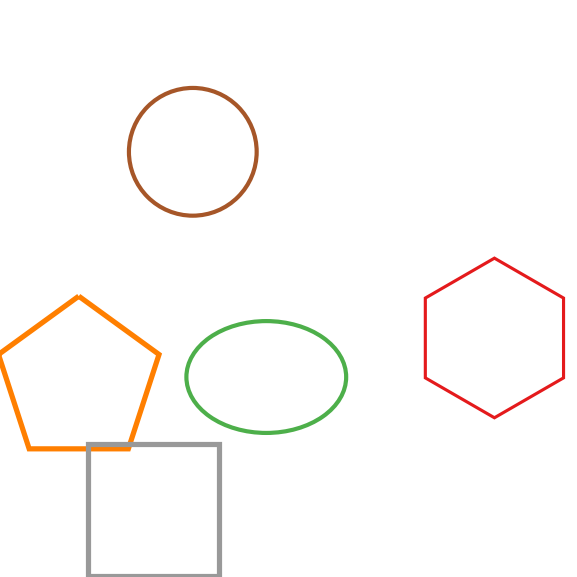[{"shape": "hexagon", "thickness": 1.5, "radius": 0.69, "center": [0.856, 0.414]}, {"shape": "oval", "thickness": 2, "radius": 0.69, "center": [0.461, 0.346]}, {"shape": "pentagon", "thickness": 2.5, "radius": 0.73, "center": [0.136, 0.34]}, {"shape": "circle", "thickness": 2, "radius": 0.55, "center": [0.334, 0.736]}, {"shape": "square", "thickness": 2.5, "radius": 0.57, "center": [0.266, 0.116]}]